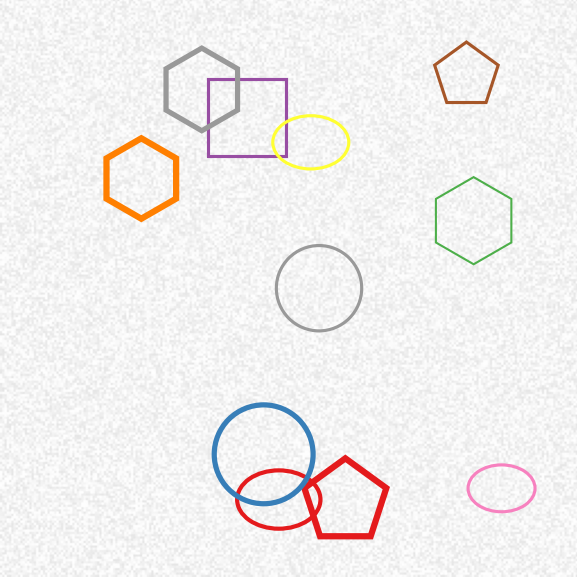[{"shape": "oval", "thickness": 2, "radius": 0.36, "center": [0.483, 0.134]}, {"shape": "pentagon", "thickness": 3, "radius": 0.37, "center": [0.598, 0.131]}, {"shape": "circle", "thickness": 2.5, "radius": 0.43, "center": [0.457, 0.212]}, {"shape": "hexagon", "thickness": 1, "radius": 0.38, "center": [0.82, 0.617]}, {"shape": "square", "thickness": 1.5, "radius": 0.33, "center": [0.428, 0.795]}, {"shape": "hexagon", "thickness": 3, "radius": 0.35, "center": [0.245, 0.69]}, {"shape": "oval", "thickness": 1.5, "radius": 0.33, "center": [0.538, 0.753]}, {"shape": "pentagon", "thickness": 1.5, "radius": 0.29, "center": [0.808, 0.868]}, {"shape": "oval", "thickness": 1.5, "radius": 0.29, "center": [0.868, 0.154]}, {"shape": "hexagon", "thickness": 2.5, "radius": 0.36, "center": [0.349, 0.844]}, {"shape": "circle", "thickness": 1.5, "radius": 0.37, "center": [0.552, 0.5]}]